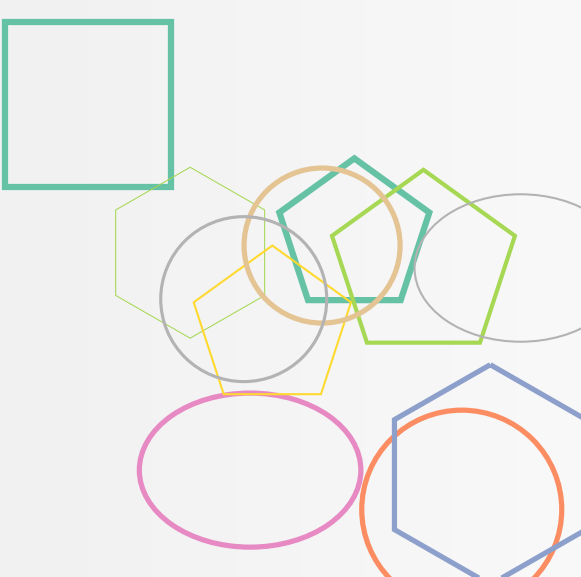[{"shape": "square", "thickness": 3, "radius": 0.71, "center": [0.151, 0.818]}, {"shape": "pentagon", "thickness": 3, "radius": 0.68, "center": [0.61, 0.589]}, {"shape": "circle", "thickness": 2.5, "radius": 0.86, "center": [0.794, 0.117]}, {"shape": "hexagon", "thickness": 2.5, "radius": 0.95, "center": [0.843, 0.177]}, {"shape": "oval", "thickness": 2.5, "radius": 0.95, "center": [0.43, 0.185]}, {"shape": "hexagon", "thickness": 0.5, "radius": 0.74, "center": [0.327, 0.562]}, {"shape": "pentagon", "thickness": 2, "radius": 0.83, "center": [0.729, 0.54]}, {"shape": "pentagon", "thickness": 1, "radius": 0.71, "center": [0.469, 0.432]}, {"shape": "circle", "thickness": 2.5, "radius": 0.67, "center": [0.554, 0.574]}, {"shape": "circle", "thickness": 1.5, "radius": 0.71, "center": [0.419, 0.481]}, {"shape": "oval", "thickness": 1, "radius": 0.91, "center": [0.896, 0.535]}]